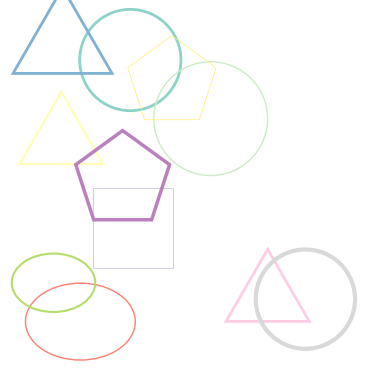[{"shape": "circle", "thickness": 2, "radius": 0.66, "center": [0.338, 0.844]}, {"shape": "triangle", "thickness": 1.5, "radius": 0.63, "center": [0.159, 0.636]}, {"shape": "square", "thickness": 0.5, "radius": 0.52, "center": [0.345, 0.407]}, {"shape": "oval", "thickness": 1, "radius": 0.71, "center": [0.209, 0.165]}, {"shape": "triangle", "thickness": 2, "radius": 0.74, "center": [0.162, 0.883]}, {"shape": "oval", "thickness": 1.5, "radius": 0.54, "center": [0.139, 0.265]}, {"shape": "triangle", "thickness": 2, "radius": 0.62, "center": [0.695, 0.228]}, {"shape": "circle", "thickness": 3, "radius": 0.65, "center": [0.793, 0.223]}, {"shape": "pentagon", "thickness": 2.5, "radius": 0.64, "center": [0.319, 0.533]}, {"shape": "circle", "thickness": 1, "radius": 0.74, "center": [0.547, 0.692]}, {"shape": "pentagon", "thickness": 0.5, "radius": 0.6, "center": [0.447, 0.787]}]